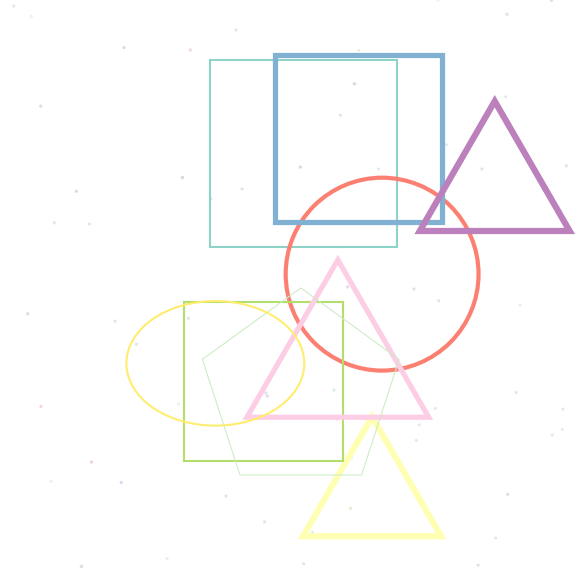[{"shape": "square", "thickness": 1, "radius": 0.81, "center": [0.526, 0.733]}, {"shape": "triangle", "thickness": 3, "radius": 0.69, "center": [0.644, 0.14]}, {"shape": "circle", "thickness": 2, "radius": 0.83, "center": [0.662, 0.524]}, {"shape": "square", "thickness": 2.5, "radius": 0.72, "center": [0.621, 0.76]}, {"shape": "square", "thickness": 1, "radius": 0.69, "center": [0.456, 0.338]}, {"shape": "triangle", "thickness": 2.5, "radius": 0.91, "center": [0.585, 0.368]}, {"shape": "triangle", "thickness": 3, "radius": 0.75, "center": [0.857, 0.674]}, {"shape": "pentagon", "thickness": 0.5, "radius": 0.9, "center": [0.521, 0.321]}, {"shape": "oval", "thickness": 1, "radius": 0.77, "center": [0.373, 0.37]}]